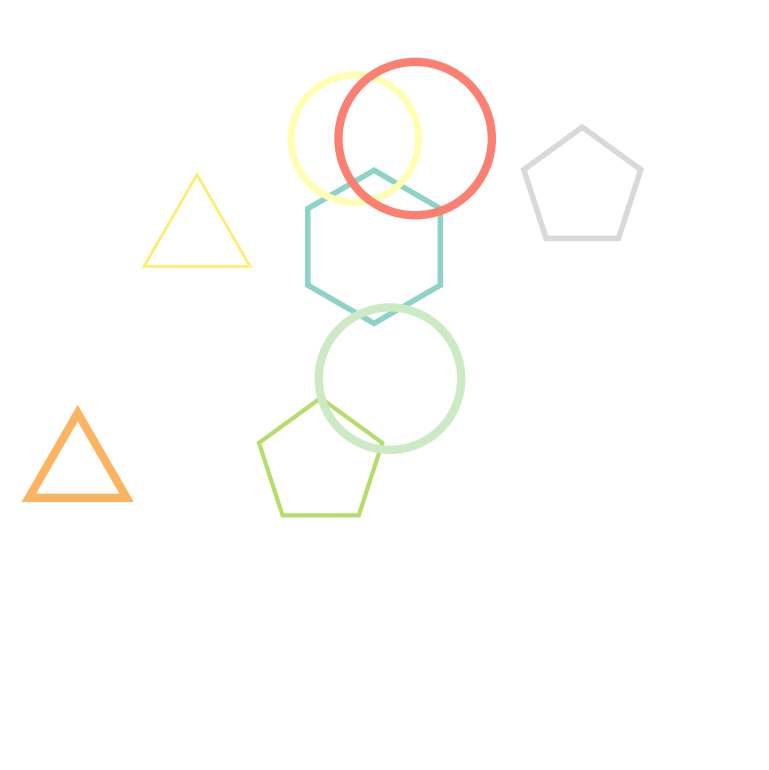[{"shape": "hexagon", "thickness": 2, "radius": 0.5, "center": [0.486, 0.679]}, {"shape": "circle", "thickness": 2.5, "radius": 0.41, "center": [0.461, 0.82]}, {"shape": "circle", "thickness": 3, "radius": 0.5, "center": [0.539, 0.82]}, {"shape": "triangle", "thickness": 3, "radius": 0.37, "center": [0.101, 0.39]}, {"shape": "pentagon", "thickness": 1.5, "radius": 0.42, "center": [0.416, 0.399]}, {"shape": "pentagon", "thickness": 2, "radius": 0.4, "center": [0.756, 0.755]}, {"shape": "circle", "thickness": 3, "radius": 0.46, "center": [0.506, 0.508]}, {"shape": "triangle", "thickness": 1, "radius": 0.4, "center": [0.256, 0.694]}]